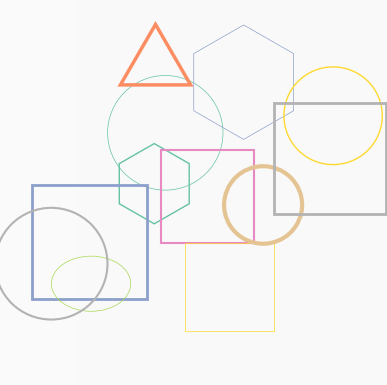[{"shape": "circle", "thickness": 0.5, "radius": 0.74, "center": [0.427, 0.655]}, {"shape": "hexagon", "thickness": 1, "radius": 0.52, "center": [0.398, 0.523]}, {"shape": "triangle", "thickness": 2.5, "radius": 0.52, "center": [0.401, 0.832]}, {"shape": "square", "thickness": 2, "radius": 0.75, "center": [0.231, 0.371]}, {"shape": "hexagon", "thickness": 0.5, "radius": 0.74, "center": [0.629, 0.787]}, {"shape": "square", "thickness": 1.5, "radius": 0.6, "center": [0.536, 0.49]}, {"shape": "oval", "thickness": 0.5, "radius": 0.51, "center": [0.235, 0.263]}, {"shape": "square", "thickness": 0.5, "radius": 0.57, "center": [0.593, 0.255]}, {"shape": "circle", "thickness": 1, "radius": 0.63, "center": [0.86, 0.699]}, {"shape": "circle", "thickness": 3, "radius": 0.5, "center": [0.679, 0.468]}, {"shape": "circle", "thickness": 1.5, "radius": 0.73, "center": [0.132, 0.315]}, {"shape": "square", "thickness": 2, "radius": 0.72, "center": [0.852, 0.589]}]